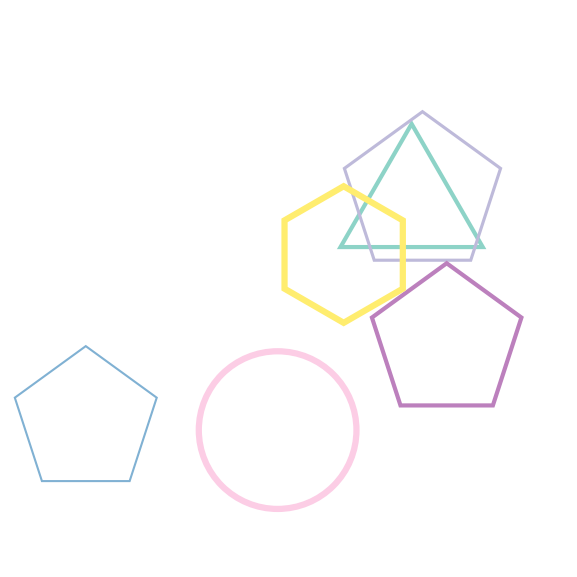[{"shape": "triangle", "thickness": 2, "radius": 0.71, "center": [0.713, 0.642]}, {"shape": "pentagon", "thickness": 1.5, "radius": 0.71, "center": [0.732, 0.664]}, {"shape": "pentagon", "thickness": 1, "radius": 0.65, "center": [0.149, 0.271]}, {"shape": "circle", "thickness": 3, "radius": 0.68, "center": [0.481, 0.254]}, {"shape": "pentagon", "thickness": 2, "radius": 0.68, "center": [0.773, 0.407]}, {"shape": "hexagon", "thickness": 3, "radius": 0.59, "center": [0.595, 0.558]}]